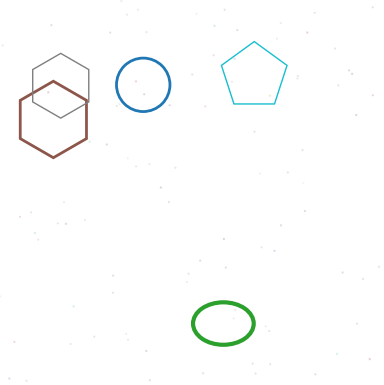[{"shape": "circle", "thickness": 2, "radius": 0.35, "center": [0.372, 0.78]}, {"shape": "oval", "thickness": 3, "radius": 0.39, "center": [0.58, 0.16]}, {"shape": "hexagon", "thickness": 2, "radius": 0.5, "center": [0.139, 0.69]}, {"shape": "hexagon", "thickness": 1, "radius": 0.42, "center": [0.158, 0.777]}, {"shape": "pentagon", "thickness": 1, "radius": 0.45, "center": [0.66, 0.802]}]